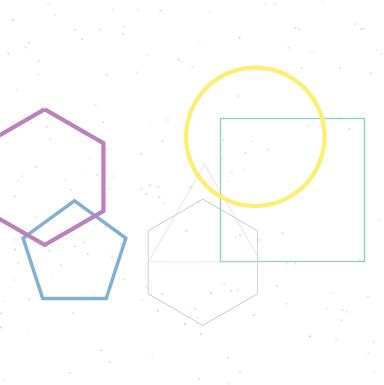[{"shape": "square", "thickness": 1, "radius": 0.93, "center": [0.759, 0.508]}, {"shape": "hexagon", "thickness": 0.5, "radius": 0.82, "center": [0.527, 0.319]}, {"shape": "pentagon", "thickness": 2.5, "radius": 0.7, "center": [0.193, 0.338]}, {"shape": "triangle", "thickness": 0.5, "radius": 0.84, "center": [0.531, 0.404]}, {"shape": "hexagon", "thickness": 3, "radius": 0.88, "center": [0.116, 0.54]}, {"shape": "circle", "thickness": 3, "radius": 0.9, "center": [0.663, 0.645]}]